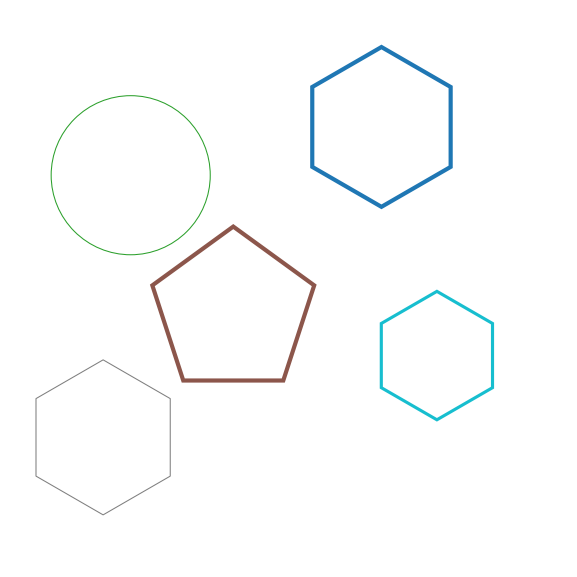[{"shape": "hexagon", "thickness": 2, "radius": 0.69, "center": [0.661, 0.779]}, {"shape": "circle", "thickness": 0.5, "radius": 0.69, "center": [0.226, 0.696]}, {"shape": "pentagon", "thickness": 2, "radius": 0.74, "center": [0.404, 0.459]}, {"shape": "hexagon", "thickness": 0.5, "radius": 0.67, "center": [0.179, 0.242]}, {"shape": "hexagon", "thickness": 1.5, "radius": 0.56, "center": [0.757, 0.383]}]